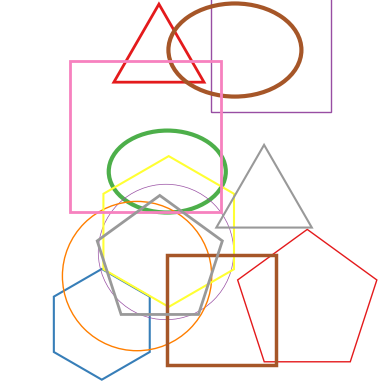[{"shape": "pentagon", "thickness": 1, "radius": 0.95, "center": [0.798, 0.214]}, {"shape": "triangle", "thickness": 2, "radius": 0.68, "center": [0.413, 0.854]}, {"shape": "hexagon", "thickness": 1.5, "radius": 0.72, "center": [0.264, 0.158]}, {"shape": "oval", "thickness": 3, "radius": 0.76, "center": [0.434, 0.554]}, {"shape": "circle", "thickness": 0.5, "radius": 0.88, "center": [0.431, 0.346]}, {"shape": "square", "thickness": 1, "radius": 0.78, "center": [0.703, 0.864]}, {"shape": "circle", "thickness": 1, "radius": 0.97, "center": [0.356, 0.283]}, {"shape": "hexagon", "thickness": 1.5, "radius": 0.98, "center": [0.438, 0.399]}, {"shape": "square", "thickness": 2.5, "radius": 0.71, "center": [0.575, 0.194]}, {"shape": "oval", "thickness": 3, "radius": 0.86, "center": [0.61, 0.87]}, {"shape": "square", "thickness": 2, "radius": 0.98, "center": [0.379, 0.646]}, {"shape": "pentagon", "thickness": 2, "radius": 0.85, "center": [0.415, 0.321]}, {"shape": "triangle", "thickness": 1.5, "radius": 0.72, "center": [0.686, 0.481]}]